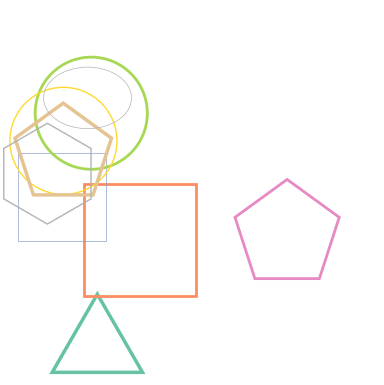[{"shape": "triangle", "thickness": 2.5, "radius": 0.68, "center": [0.253, 0.101]}, {"shape": "square", "thickness": 2, "radius": 0.73, "center": [0.364, 0.376]}, {"shape": "square", "thickness": 0.5, "radius": 0.57, "center": [0.16, 0.489]}, {"shape": "pentagon", "thickness": 2, "radius": 0.71, "center": [0.746, 0.391]}, {"shape": "circle", "thickness": 2, "radius": 0.73, "center": [0.237, 0.706]}, {"shape": "circle", "thickness": 1, "radius": 0.7, "center": [0.165, 0.634]}, {"shape": "pentagon", "thickness": 2.5, "radius": 0.66, "center": [0.164, 0.6]}, {"shape": "hexagon", "thickness": 1, "radius": 0.65, "center": [0.123, 0.549]}, {"shape": "oval", "thickness": 0.5, "radius": 0.57, "center": [0.227, 0.746]}]